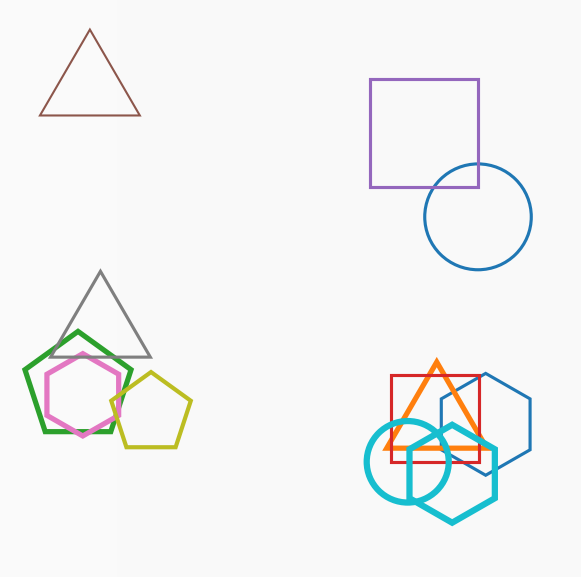[{"shape": "hexagon", "thickness": 1.5, "radius": 0.44, "center": [0.836, 0.264]}, {"shape": "circle", "thickness": 1.5, "radius": 0.46, "center": [0.822, 0.624]}, {"shape": "triangle", "thickness": 2.5, "radius": 0.5, "center": [0.751, 0.273]}, {"shape": "pentagon", "thickness": 2.5, "radius": 0.48, "center": [0.134, 0.329]}, {"shape": "square", "thickness": 1.5, "radius": 0.38, "center": [0.749, 0.275]}, {"shape": "square", "thickness": 1.5, "radius": 0.47, "center": [0.729, 0.769]}, {"shape": "triangle", "thickness": 1, "radius": 0.5, "center": [0.155, 0.849]}, {"shape": "hexagon", "thickness": 2.5, "radius": 0.36, "center": [0.142, 0.315]}, {"shape": "triangle", "thickness": 1.5, "radius": 0.5, "center": [0.173, 0.43]}, {"shape": "pentagon", "thickness": 2, "radius": 0.36, "center": [0.26, 0.283]}, {"shape": "circle", "thickness": 3, "radius": 0.35, "center": [0.701, 0.199]}, {"shape": "hexagon", "thickness": 3, "radius": 0.42, "center": [0.778, 0.179]}]